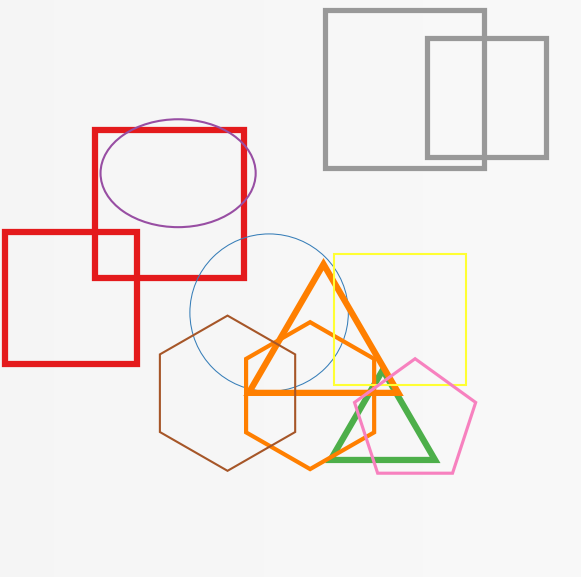[{"shape": "square", "thickness": 3, "radius": 0.64, "center": [0.292, 0.646]}, {"shape": "square", "thickness": 3, "radius": 0.57, "center": [0.122, 0.483]}, {"shape": "circle", "thickness": 0.5, "radius": 0.68, "center": [0.463, 0.458]}, {"shape": "triangle", "thickness": 3, "radius": 0.52, "center": [0.659, 0.255]}, {"shape": "oval", "thickness": 1, "radius": 0.67, "center": [0.306, 0.699]}, {"shape": "hexagon", "thickness": 2, "radius": 0.64, "center": [0.534, 0.314]}, {"shape": "triangle", "thickness": 3, "radius": 0.74, "center": [0.557, 0.393]}, {"shape": "square", "thickness": 1, "radius": 0.57, "center": [0.689, 0.446]}, {"shape": "hexagon", "thickness": 1, "radius": 0.67, "center": [0.391, 0.318]}, {"shape": "pentagon", "thickness": 1.5, "radius": 0.55, "center": [0.714, 0.268]}, {"shape": "square", "thickness": 2.5, "radius": 0.68, "center": [0.696, 0.845]}, {"shape": "square", "thickness": 2.5, "radius": 0.51, "center": [0.836, 0.83]}]